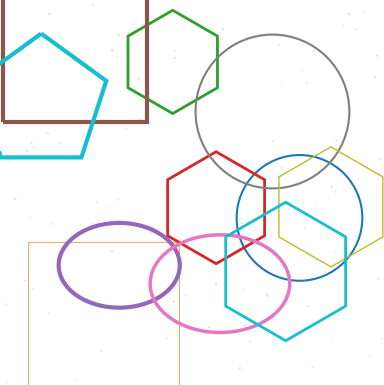[{"shape": "circle", "thickness": 1.5, "radius": 0.82, "center": [0.778, 0.434]}, {"shape": "square", "thickness": 0.5, "radius": 0.98, "center": [0.268, 0.176]}, {"shape": "hexagon", "thickness": 2, "radius": 0.67, "center": [0.449, 0.839]}, {"shape": "hexagon", "thickness": 2, "radius": 0.73, "center": [0.561, 0.46]}, {"shape": "oval", "thickness": 3, "radius": 0.79, "center": [0.31, 0.311]}, {"shape": "square", "thickness": 3, "radius": 0.94, "center": [0.195, 0.87]}, {"shape": "oval", "thickness": 2.5, "radius": 0.91, "center": [0.571, 0.263]}, {"shape": "circle", "thickness": 1.5, "radius": 1.0, "center": [0.708, 0.71]}, {"shape": "hexagon", "thickness": 1, "radius": 0.78, "center": [0.859, 0.463]}, {"shape": "hexagon", "thickness": 2, "radius": 0.9, "center": [0.742, 0.295]}, {"shape": "pentagon", "thickness": 3, "radius": 0.89, "center": [0.107, 0.735]}]